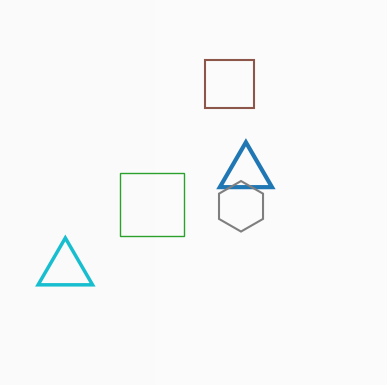[{"shape": "triangle", "thickness": 3, "radius": 0.39, "center": [0.635, 0.553]}, {"shape": "square", "thickness": 1, "radius": 0.41, "center": [0.393, 0.469]}, {"shape": "square", "thickness": 1.5, "radius": 0.32, "center": [0.592, 0.782]}, {"shape": "hexagon", "thickness": 1.5, "radius": 0.33, "center": [0.622, 0.464]}, {"shape": "triangle", "thickness": 2.5, "radius": 0.41, "center": [0.169, 0.301]}]